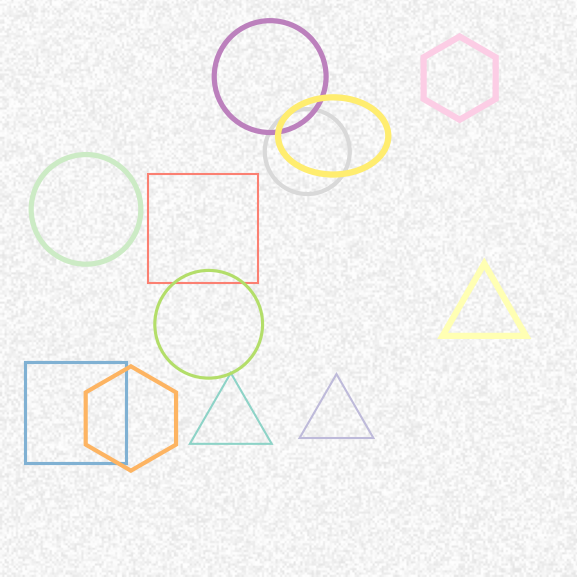[{"shape": "triangle", "thickness": 1, "radius": 0.41, "center": [0.4, 0.272]}, {"shape": "triangle", "thickness": 3, "radius": 0.42, "center": [0.839, 0.459]}, {"shape": "triangle", "thickness": 1, "radius": 0.37, "center": [0.583, 0.278]}, {"shape": "square", "thickness": 1, "radius": 0.47, "center": [0.352, 0.604]}, {"shape": "square", "thickness": 1.5, "radius": 0.44, "center": [0.13, 0.285]}, {"shape": "hexagon", "thickness": 2, "radius": 0.45, "center": [0.227, 0.274]}, {"shape": "circle", "thickness": 1.5, "radius": 0.47, "center": [0.361, 0.438]}, {"shape": "hexagon", "thickness": 3, "radius": 0.36, "center": [0.796, 0.864]}, {"shape": "circle", "thickness": 2, "radius": 0.37, "center": [0.532, 0.737]}, {"shape": "circle", "thickness": 2.5, "radius": 0.48, "center": [0.468, 0.867]}, {"shape": "circle", "thickness": 2.5, "radius": 0.47, "center": [0.149, 0.637]}, {"shape": "oval", "thickness": 3, "radius": 0.48, "center": [0.577, 0.764]}]